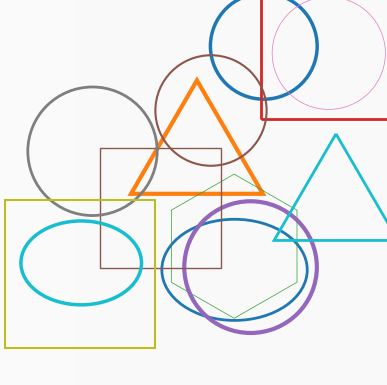[{"shape": "circle", "thickness": 2.5, "radius": 0.69, "center": [0.681, 0.88]}, {"shape": "oval", "thickness": 2, "radius": 0.94, "center": [0.605, 0.299]}, {"shape": "triangle", "thickness": 3, "radius": 0.98, "center": [0.508, 0.595]}, {"shape": "hexagon", "thickness": 0.5, "radius": 0.94, "center": [0.604, 0.361]}, {"shape": "square", "thickness": 2, "radius": 0.81, "center": [0.837, 0.854]}, {"shape": "circle", "thickness": 3, "radius": 0.86, "center": [0.647, 0.306]}, {"shape": "circle", "thickness": 1.5, "radius": 0.72, "center": [0.545, 0.713]}, {"shape": "square", "thickness": 1, "radius": 0.78, "center": [0.415, 0.46]}, {"shape": "circle", "thickness": 0.5, "radius": 0.73, "center": [0.848, 0.862]}, {"shape": "circle", "thickness": 2, "radius": 0.83, "center": [0.239, 0.607]}, {"shape": "square", "thickness": 1.5, "radius": 0.96, "center": [0.206, 0.288]}, {"shape": "triangle", "thickness": 2, "radius": 0.92, "center": [0.867, 0.468]}, {"shape": "oval", "thickness": 2.5, "radius": 0.78, "center": [0.21, 0.317]}]